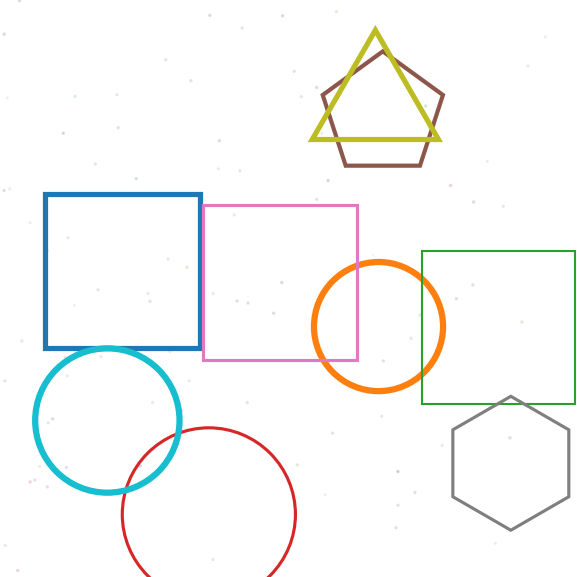[{"shape": "square", "thickness": 2.5, "radius": 0.67, "center": [0.212, 0.529]}, {"shape": "circle", "thickness": 3, "radius": 0.56, "center": [0.655, 0.434]}, {"shape": "square", "thickness": 1, "radius": 0.66, "center": [0.863, 0.432]}, {"shape": "circle", "thickness": 1.5, "radius": 0.75, "center": [0.362, 0.108]}, {"shape": "pentagon", "thickness": 2, "radius": 0.55, "center": [0.663, 0.801]}, {"shape": "square", "thickness": 1.5, "radius": 0.67, "center": [0.485, 0.51]}, {"shape": "hexagon", "thickness": 1.5, "radius": 0.58, "center": [0.885, 0.197]}, {"shape": "triangle", "thickness": 2.5, "radius": 0.63, "center": [0.65, 0.821]}, {"shape": "circle", "thickness": 3, "radius": 0.62, "center": [0.186, 0.271]}]